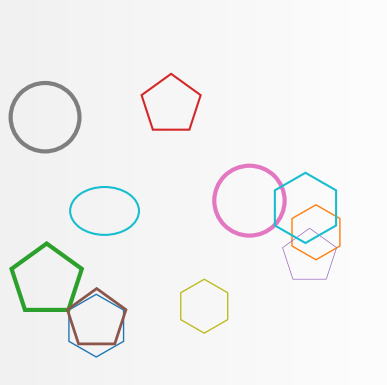[{"shape": "hexagon", "thickness": 1, "radius": 0.41, "center": [0.248, 0.154]}, {"shape": "hexagon", "thickness": 1, "radius": 0.36, "center": [0.815, 0.397]}, {"shape": "pentagon", "thickness": 3, "radius": 0.48, "center": [0.12, 0.272]}, {"shape": "pentagon", "thickness": 1.5, "radius": 0.4, "center": [0.442, 0.728]}, {"shape": "pentagon", "thickness": 0.5, "radius": 0.37, "center": [0.799, 0.334]}, {"shape": "pentagon", "thickness": 2, "radius": 0.4, "center": [0.249, 0.171]}, {"shape": "circle", "thickness": 3, "radius": 0.45, "center": [0.644, 0.479]}, {"shape": "circle", "thickness": 3, "radius": 0.44, "center": [0.116, 0.696]}, {"shape": "hexagon", "thickness": 1, "radius": 0.35, "center": [0.527, 0.205]}, {"shape": "hexagon", "thickness": 1.5, "radius": 0.46, "center": [0.788, 0.46]}, {"shape": "oval", "thickness": 1.5, "radius": 0.44, "center": [0.27, 0.452]}]